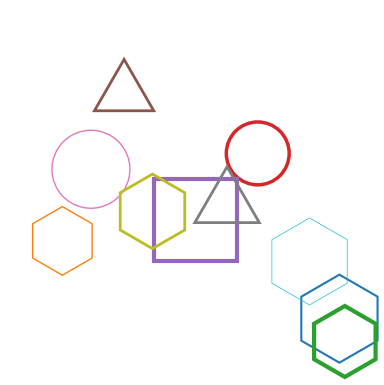[{"shape": "hexagon", "thickness": 1.5, "radius": 0.57, "center": [0.882, 0.172]}, {"shape": "hexagon", "thickness": 1, "radius": 0.45, "center": [0.162, 0.374]}, {"shape": "hexagon", "thickness": 3, "radius": 0.46, "center": [0.896, 0.113]}, {"shape": "circle", "thickness": 2.5, "radius": 0.41, "center": [0.669, 0.602]}, {"shape": "square", "thickness": 3, "radius": 0.53, "center": [0.508, 0.429]}, {"shape": "triangle", "thickness": 2, "radius": 0.44, "center": [0.322, 0.757]}, {"shape": "circle", "thickness": 1, "radius": 0.51, "center": [0.236, 0.56]}, {"shape": "triangle", "thickness": 2, "radius": 0.48, "center": [0.59, 0.47]}, {"shape": "hexagon", "thickness": 2, "radius": 0.48, "center": [0.396, 0.451]}, {"shape": "hexagon", "thickness": 0.5, "radius": 0.56, "center": [0.804, 0.321]}]